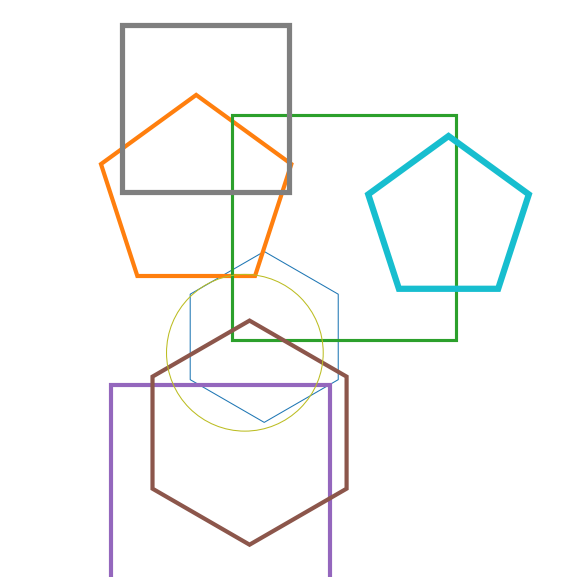[{"shape": "hexagon", "thickness": 0.5, "radius": 0.74, "center": [0.458, 0.416]}, {"shape": "pentagon", "thickness": 2, "radius": 0.87, "center": [0.34, 0.661]}, {"shape": "square", "thickness": 1.5, "radius": 0.97, "center": [0.596, 0.605]}, {"shape": "square", "thickness": 2, "radius": 0.95, "center": [0.382, 0.142]}, {"shape": "hexagon", "thickness": 2, "radius": 0.97, "center": [0.432, 0.25]}, {"shape": "square", "thickness": 2.5, "radius": 0.72, "center": [0.356, 0.812]}, {"shape": "circle", "thickness": 0.5, "radius": 0.68, "center": [0.424, 0.388]}, {"shape": "pentagon", "thickness": 3, "radius": 0.73, "center": [0.777, 0.617]}]